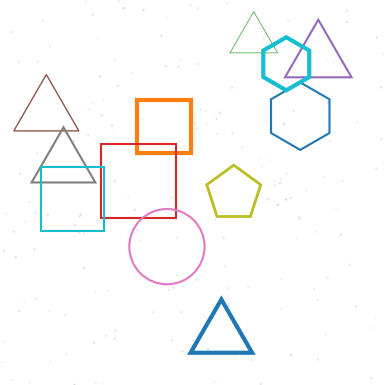[{"shape": "hexagon", "thickness": 1.5, "radius": 0.44, "center": [0.78, 0.698]}, {"shape": "triangle", "thickness": 3, "radius": 0.46, "center": [0.575, 0.13]}, {"shape": "square", "thickness": 3, "radius": 0.35, "center": [0.426, 0.671]}, {"shape": "triangle", "thickness": 0.5, "radius": 0.36, "center": [0.659, 0.898]}, {"shape": "square", "thickness": 1.5, "radius": 0.49, "center": [0.359, 0.53]}, {"shape": "triangle", "thickness": 1.5, "radius": 0.5, "center": [0.827, 0.849]}, {"shape": "triangle", "thickness": 1, "radius": 0.49, "center": [0.12, 0.709]}, {"shape": "circle", "thickness": 1.5, "radius": 0.49, "center": [0.434, 0.359]}, {"shape": "triangle", "thickness": 1.5, "radius": 0.48, "center": [0.165, 0.574]}, {"shape": "pentagon", "thickness": 2, "radius": 0.37, "center": [0.607, 0.497]}, {"shape": "hexagon", "thickness": 3, "radius": 0.34, "center": [0.744, 0.834]}, {"shape": "square", "thickness": 1.5, "radius": 0.41, "center": [0.188, 0.483]}]